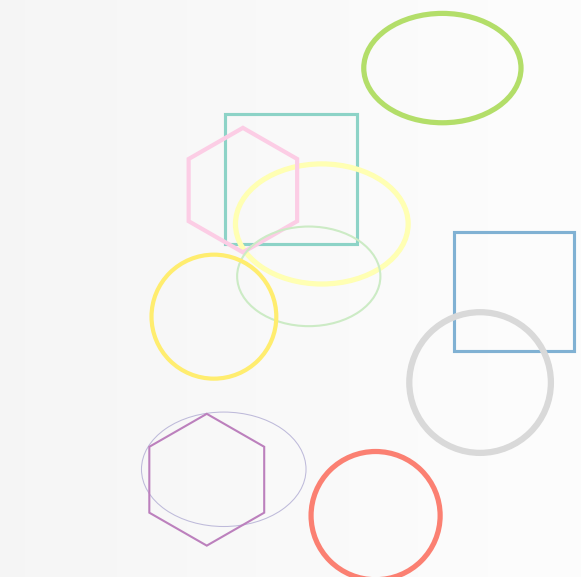[{"shape": "square", "thickness": 1.5, "radius": 0.56, "center": [0.501, 0.689]}, {"shape": "oval", "thickness": 2.5, "radius": 0.74, "center": [0.554, 0.611]}, {"shape": "oval", "thickness": 0.5, "radius": 0.71, "center": [0.385, 0.187]}, {"shape": "circle", "thickness": 2.5, "radius": 0.56, "center": [0.646, 0.106]}, {"shape": "square", "thickness": 1.5, "radius": 0.51, "center": [0.884, 0.494]}, {"shape": "oval", "thickness": 2.5, "radius": 0.68, "center": [0.761, 0.881]}, {"shape": "hexagon", "thickness": 2, "radius": 0.54, "center": [0.418, 0.67]}, {"shape": "circle", "thickness": 3, "radius": 0.61, "center": [0.826, 0.337]}, {"shape": "hexagon", "thickness": 1, "radius": 0.57, "center": [0.356, 0.168]}, {"shape": "oval", "thickness": 1, "radius": 0.62, "center": [0.531, 0.521]}, {"shape": "circle", "thickness": 2, "radius": 0.54, "center": [0.368, 0.451]}]